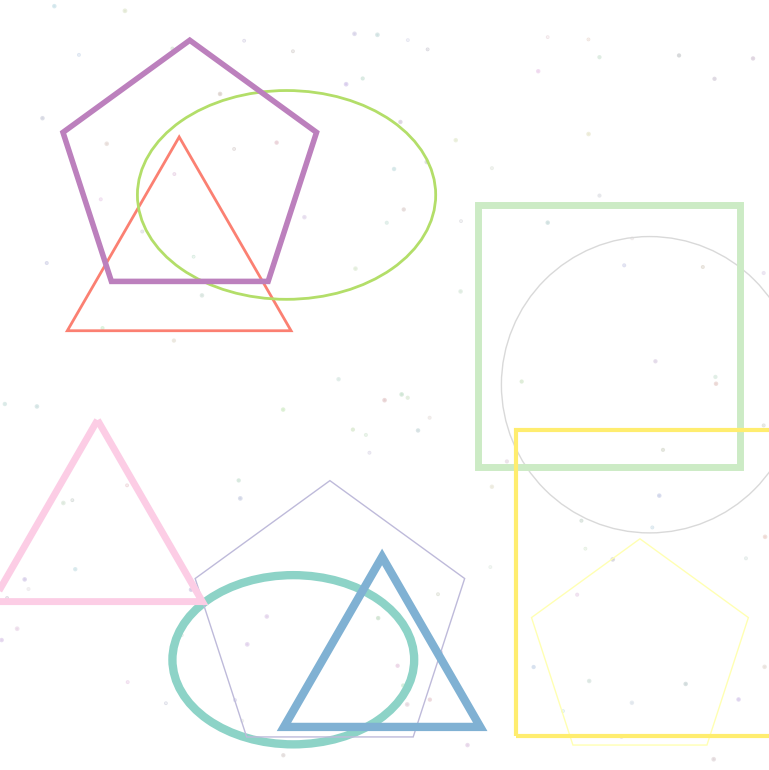[{"shape": "oval", "thickness": 3, "radius": 0.78, "center": [0.381, 0.143]}, {"shape": "pentagon", "thickness": 0.5, "radius": 0.74, "center": [0.831, 0.152]}, {"shape": "pentagon", "thickness": 0.5, "radius": 0.92, "center": [0.428, 0.192]}, {"shape": "triangle", "thickness": 1, "radius": 0.84, "center": [0.233, 0.654]}, {"shape": "triangle", "thickness": 3, "radius": 0.74, "center": [0.496, 0.13]}, {"shape": "oval", "thickness": 1, "radius": 0.97, "center": [0.372, 0.747]}, {"shape": "triangle", "thickness": 2.5, "radius": 0.79, "center": [0.127, 0.297]}, {"shape": "circle", "thickness": 0.5, "radius": 0.96, "center": [0.844, 0.5]}, {"shape": "pentagon", "thickness": 2, "radius": 0.87, "center": [0.246, 0.775]}, {"shape": "square", "thickness": 2.5, "radius": 0.85, "center": [0.791, 0.563]}, {"shape": "square", "thickness": 1.5, "radius": 0.99, "center": [0.869, 0.243]}]